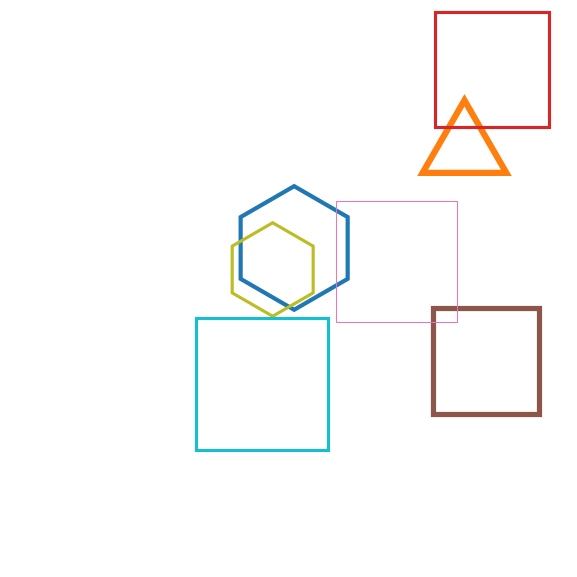[{"shape": "hexagon", "thickness": 2, "radius": 0.54, "center": [0.509, 0.57]}, {"shape": "triangle", "thickness": 3, "radius": 0.42, "center": [0.804, 0.742]}, {"shape": "square", "thickness": 1.5, "radius": 0.5, "center": [0.852, 0.879]}, {"shape": "square", "thickness": 2.5, "radius": 0.46, "center": [0.841, 0.373]}, {"shape": "square", "thickness": 0.5, "radius": 0.52, "center": [0.686, 0.547]}, {"shape": "hexagon", "thickness": 1.5, "radius": 0.4, "center": [0.472, 0.532]}, {"shape": "square", "thickness": 1.5, "radius": 0.57, "center": [0.454, 0.334]}]